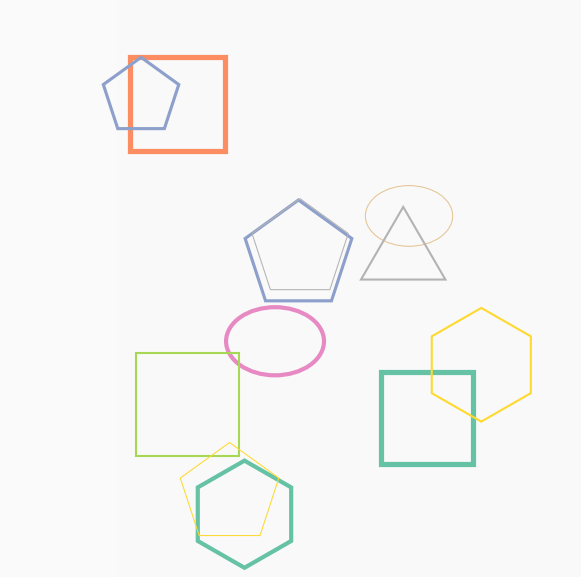[{"shape": "square", "thickness": 2.5, "radius": 0.4, "center": [0.735, 0.275]}, {"shape": "hexagon", "thickness": 2, "radius": 0.46, "center": [0.421, 0.109]}, {"shape": "square", "thickness": 2.5, "radius": 0.41, "center": [0.305, 0.819]}, {"shape": "pentagon", "thickness": 1.5, "radius": 0.34, "center": [0.243, 0.832]}, {"shape": "pentagon", "thickness": 1.5, "radius": 0.48, "center": [0.514, 0.556]}, {"shape": "oval", "thickness": 2, "radius": 0.42, "center": [0.473, 0.408]}, {"shape": "square", "thickness": 1, "radius": 0.44, "center": [0.323, 0.299]}, {"shape": "pentagon", "thickness": 0.5, "radius": 0.45, "center": [0.395, 0.144]}, {"shape": "hexagon", "thickness": 1, "radius": 0.49, "center": [0.828, 0.368]}, {"shape": "oval", "thickness": 0.5, "radius": 0.38, "center": [0.704, 0.625]}, {"shape": "pentagon", "thickness": 0.5, "radius": 0.44, "center": [0.516, 0.568]}, {"shape": "triangle", "thickness": 1, "radius": 0.42, "center": [0.694, 0.557]}]